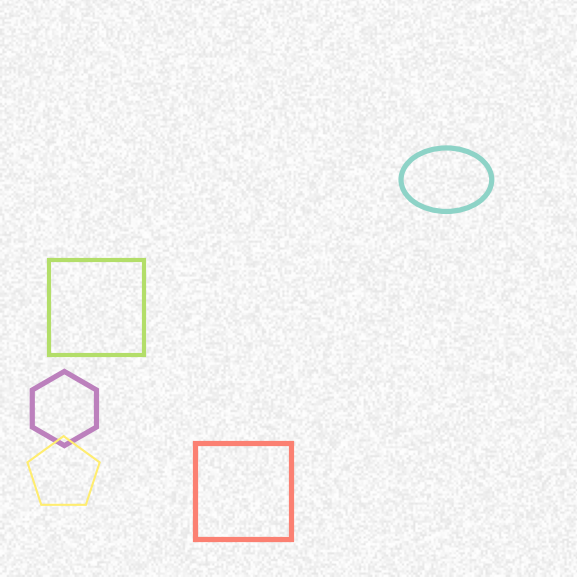[{"shape": "oval", "thickness": 2.5, "radius": 0.39, "center": [0.773, 0.688]}, {"shape": "square", "thickness": 2.5, "radius": 0.41, "center": [0.421, 0.149]}, {"shape": "square", "thickness": 2, "radius": 0.41, "center": [0.167, 0.466]}, {"shape": "hexagon", "thickness": 2.5, "radius": 0.32, "center": [0.111, 0.292]}, {"shape": "pentagon", "thickness": 1, "radius": 0.33, "center": [0.11, 0.178]}]